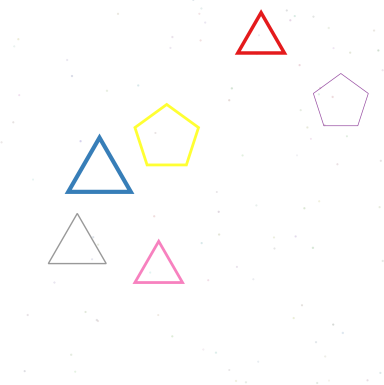[{"shape": "triangle", "thickness": 2.5, "radius": 0.35, "center": [0.678, 0.897]}, {"shape": "triangle", "thickness": 3, "radius": 0.47, "center": [0.258, 0.549]}, {"shape": "pentagon", "thickness": 0.5, "radius": 0.38, "center": [0.885, 0.734]}, {"shape": "pentagon", "thickness": 2, "radius": 0.43, "center": [0.433, 0.642]}, {"shape": "triangle", "thickness": 2, "radius": 0.36, "center": [0.412, 0.302]}, {"shape": "triangle", "thickness": 1, "radius": 0.43, "center": [0.201, 0.359]}]